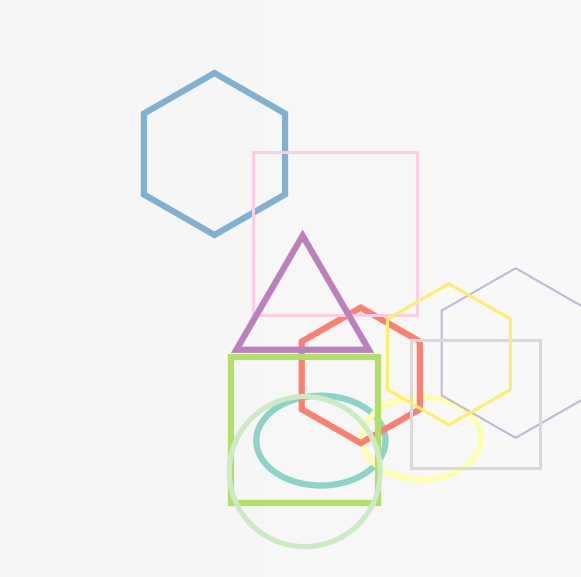[{"shape": "oval", "thickness": 3, "radius": 0.56, "center": [0.552, 0.236]}, {"shape": "oval", "thickness": 3, "radius": 0.51, "center": [0.726, 0.24]}, {"shape": "hexagon", "thickness": 1, "radius": 0.73, "center": [0.887, 0.388]}, {"shape": "hexagon", "thickness": 3, "radius": 0.59, "center": [0.621, 0.349]}, {"shape": "hexagon", "thickness": 3, "radius": 0.7, "center": [0.369, 0.732]}, {"shape": "square", "thickness": 3, "radius": 0.63, "center": [0.524, 0.255]}, {"shape": "square", "thickness": 1.5, "radius": 0.7, "center": [0.576, 0.595]}, {"shape": "square", "thickness": 1.5, "radius": 0.55, "center": [0.818, 0.3]}, {"shape": "triangle", "thickness": 3, "radius": 0.66, "center": [0.521, 0.459]}, {"shape": "circle", "thickness": 2.5, "radius": 0.65, "center": [0.524, 0.183]}, {"shape": "hexagon", "thickness": 1.5, "radius": 0.61, "center": [0.772, 0.386]}]